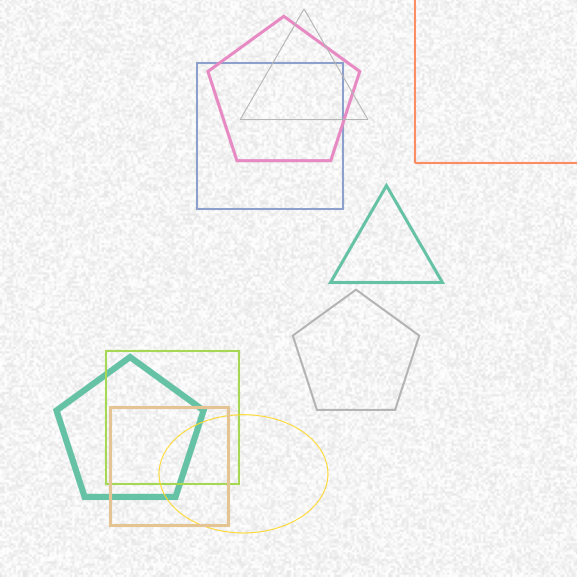[{"shape": "pentagon", "thickness": 3, "radius": 0.67, "center": [0.225, 0.247]}, {"shape": "triangle", "thickness": 1.5, "radius": 0.56, "center": [0.669, 0.566]}, {"shape": "square", "thickness": 1, "radius": 0.74, "center": [0.867, 0.864]}, {"shape": "square", "thickness": 1, "radius": 0.63, "center": [0.468, 0.763]}, {"shape": "pentagon", "thickness": 1.5, "radius": 0.69, "center": [0.491, 0.833]}, {"shape": "square", "thickness": 1, "radius": 0.58, "center": [0.299, 0.276]}, {"shape": "oval", "thickness": 0.5, "radius": 0.73, "center": [0.422, 0.179]}, {"shape": "square", "thickness": 1.5, "radius": 0.51, "center": [0.292, 0.193]}, {"shape": "pentagon", "thickness": 1, "radius": 0.58, "center": [0.616, 0.382]}, {"shape": "triangle", "thickness": 0.5, "radius": 0.64, "center": [0.526, 0.856]}]